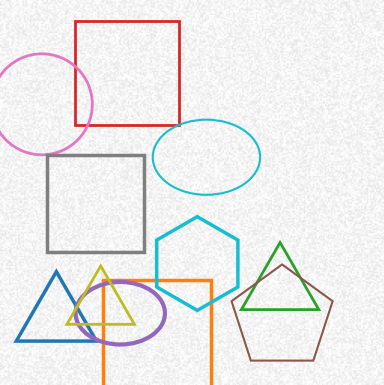[{"shape": "triangle", "thickness": 2.5, "radius": 0.6, "center": [0.146, 0.174]}, {"shape": "square", "thickness": 2.5, "radius": 0.7, "center": [0.409, 0.132]}, {"shape": "triangle", "thickness": 2, "radius": 0.58, "center": [0.727, 0.254]}, {"shape": "square", "thickness": 2, "radius": 0.68, "center": [0.329, 0.811]}, {"shape": "oval", "thickness": 3, "radius": 0.58, "center": [0.312, 0.186]}, {"shape": "pentagon", "thickness": 1.5, "radius": 0.69, "center": [0.733, 0.175]}, {"shape": "circle", "thickness": 2, "radius": 0.66, "center": [0.109, 0.729]}, {"shape": "square", "thickness": 2.5, "radius": 0.63, "center": [0.248, 0.472]}, {"shape": "triangle", "thickness": 2, "radius": 0.51, "center": [0.262, 0.208]}, {"shape": "hexagon", "thickness": 2.5, "radius": 0.61, "center": [0.512, 0.315]}, {"shape": "oval", "thickness": 1.5, "radius": 0.7, "center": [0.536, 0.592]}]